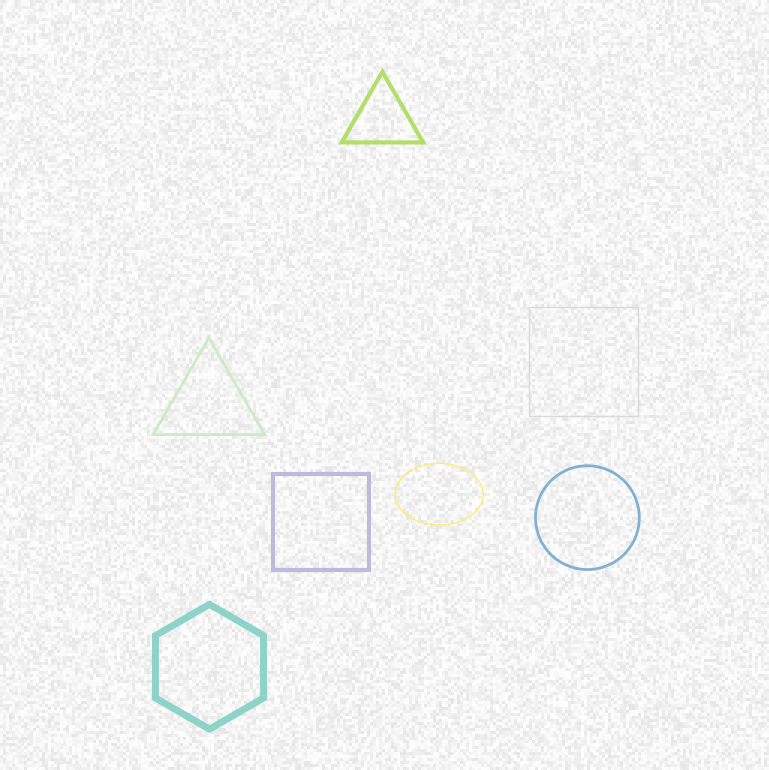[{"shape": "hexagon", "thickness": 2.5, "radius": 0.41, "center": [0.272, 0.134]}, {"shape": "square", "thickness": 1.5, "radius": 0.31, "center": [0.417, 0.322]}, {"shape": "circle", "thickness": 1, "radius": 0.34, "center": [0.763, 0.328]}, {"shape": "triangle", "thickness": 1.5, "radius": 0.31, "center": [0.497, 0.846]}, {"shape": "square", "thickness": 0.5, "radius": 0.35, "center": [0.758, 0.531]}, {"shape": "triangle", "thickness": 1, "radius": 0.42, "center": [0.271, 0.477]}, {"shape": "oval", "thickness": 0.5, "radius": 0.29, "center": [0.57, 0.358]}]